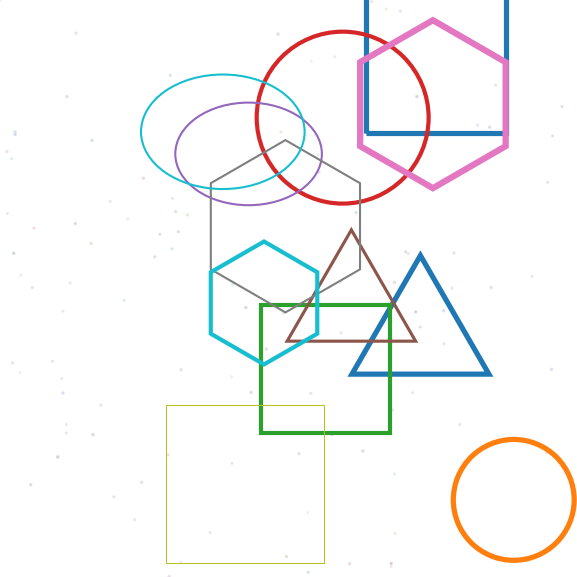[{"shape": "triangle", "thickness": 2.5, "radius": 0.68, "center": [0.728, 0.42]}, {"shape": "square", "thickness": 2.5, "radius": 0.6, "center": [0.755, 0.89]}, {"shape": "circle", "thickness": 2.5, "radius": 0.52, "center": [0.89, 0.134]}, {"shape": "square", "thickness": 2, "radius": 0.56, "center": [0.564, 0.361]}, {"shape": "circle", "thickness": 2, "radius": 0.74, "center": [0.593, 0.795]}, {"shape": "oval", "thickness": 1, "radius": 0.63, "center": [0.43, 0.733]}, {"shape": "triangle", "thickness": 1.5, "radius": 0.64, "center": [0.608, 0.473]}, {"shape": "hexagon", "thickness": 3, "radius": 0.73, "center": [0.75, 0.819]}, {"shape": "hexagon", "thickness": 1, "radius": 0.75, "center": [0.494, 0.607]}, {"shape": "square", "thickness": 0.5, "radius": 0.69, "center": [0.424, 0.161]}, {"shape": "hexagon", "thickness": 2, "radius": 0.53, "center": [0.457, 0.475]}, {"shape": "oval", "thickness": 1, "radius": 0.71, "center": [0.386, 0.771]}]